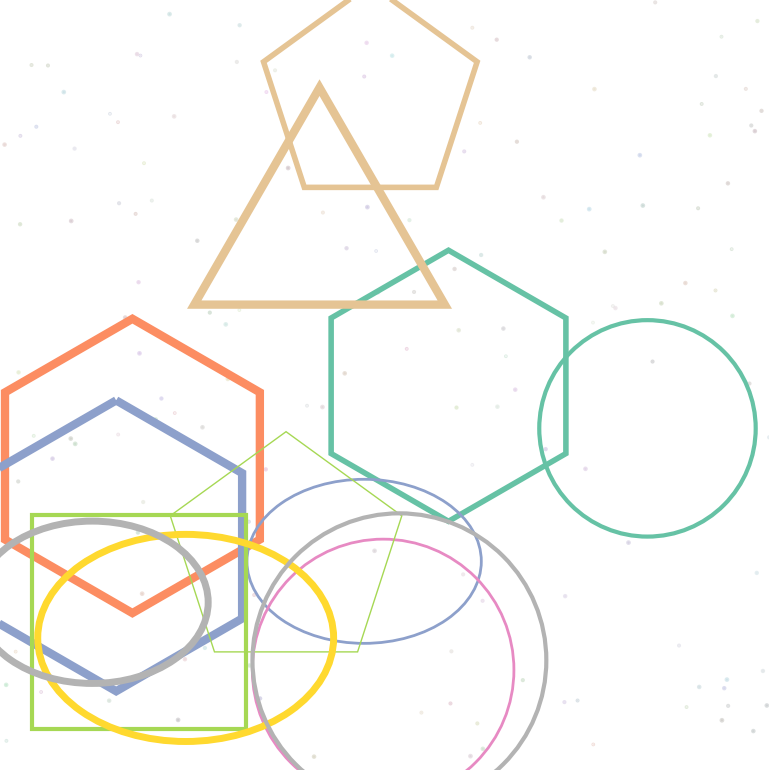[{"shape": "hexagon", "thickness": 2, "radius": 0.88, "center": [0.582, 0.499]}, {"shape": "circle", "thickness": 1.5, "radius": 0.7, "center": [0.841, 0.444]}, {"shape": "hexagon", "thickness": 3, "radius": 0.96, "center": [0.172, 0.395]}, {"shape": "oval", "thickness": 1, "radius": 0.76, "center": [0.473, 0.271]}, {"shape": "hexagon", "thickness": 3, "radius": 0.94, "center": [0.151, 0.291]}, {"shape": "circle", "thickness": 1, "radius": 0.85, "center": [0.498, 0.13]}, {"shape": "pentagon", "thickness": 0.5, "radius": 0.79, "center": [0.371, 0.281]}, {"shape": "square", "thickness": 1.5, "radius": 0.7, "center": [0.181, 0.192]}, {"shape": "oval", "thickness": 2.5, "radius": 0.96, "center": [0.241, 0.172]}, {"shape": "pentagon", "thickness": 2, "radius": 0.73, "center": [0.481, 0.875]}, {"shape": "triangle", "thickness": 3, "radius": 0.94, "center": [0.415, 0.698]}, {"shape": "circle", "thickness": 1.5, "radius": 0.95, "center": [0.519, 0.143]}, {"shape": "oval", "thickness": 2.5, "radius": 0.75, "center": [0.12, 0.218]}]